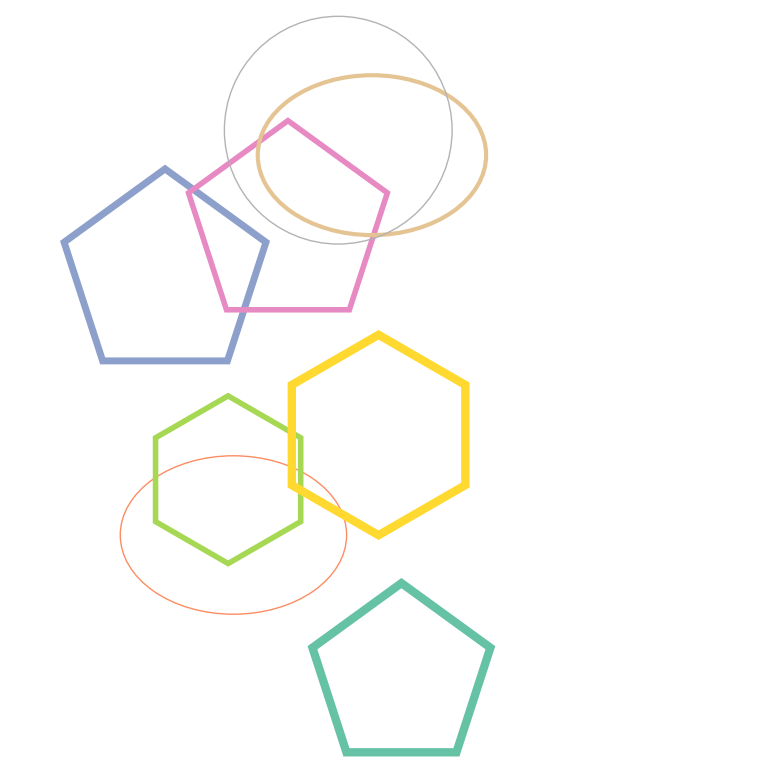[{"shape": "pentagon", "thickness": 3, "radius": 0.61, "center": [0.521, 0.121]}, {"shape": "oval", "thickness": 0.5, "radius": 0.73, "center": [0.303, 0.305]}, {"shape": "pentagon", "thickness": 2.5, "radius": 0.69, "center": [0.214, 0.643]}, {"shape": "pentagon", "thickness": 2, "radius": 0.68, "center": [0.374, 0.708]}, {"shape": "hexagon", "thickness": 2, "radius": 0.54, "center": [0.296, 0.377]}, {"shape": "hexagon", "thickness": 3, "radius": 0.65, "center": [0.492, 0.435]}, {"shape": "oval", "thickness": 1.5, "radius": 0.74, "center": [0.483, 0.798]}, {"shape": "circle", "thickness": 0.5, "radius": 0.74, "center": [0.439, 0.831]}]